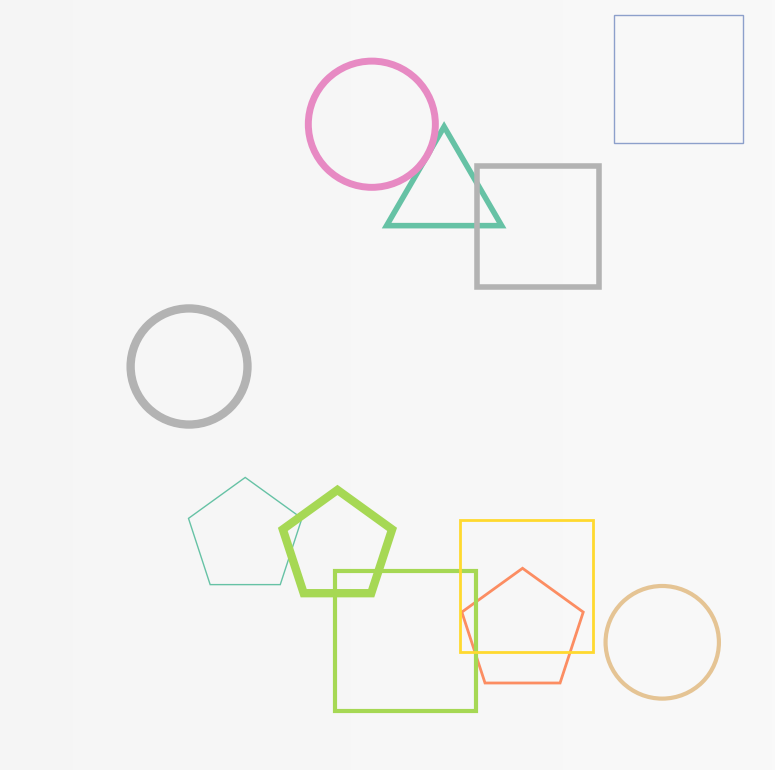[{"shape": "triangle", "thickness": 2, "radius": 0.43, "center": [0.573, 0.75]}, {"shape": "pentagon", "thickness": 0.5, "radius": 0.38, "center": [0.316, 0.303]}, {"shape": "pentagon", "thickness": 1, "radius": 0.41, "center": [0.674, 0.18]}, {"shape": "square", "thickness": 0.5, "radius": 0.42, "center": [0.876, 0.897]}, {"shape": "circle", "thickness": 2.5, "radius": 0.41, "center": [0.48, 0.839]}, {"shape": "square", "thickness": 1.5, "radius": 0.45, "center": [0.523, 0.168]}, {"shape": "pentagon", "thickness": 3, "radius": 0.37, "center": [0.435, 0.29]}, {"shape": "square", "thickness": 1, "radius": 0.43, "center": [0.679, 0.239]}, {"shape": "circle", "thickness": 1.5, "radius": 0.37, "center": [0.855, 0.166]}, {"shape": "circle", "thickness": 3, "radius": 0.38, "center": [0.244, 0.524]}, {"shape": "square", "thickness": 2, "radius": 0.39, "center": [0.695, 0.706]}]